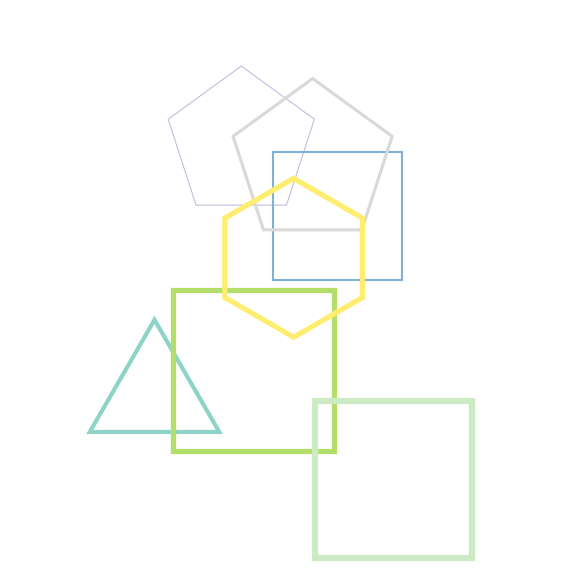[{"shape": "triangle", "thickness": 2, "radius": 0.65, "center": [0.268, 0.316]}, {"shape": "pentagon", "thickness": 0.5, "radius": 0.67, "center": [0.418, 0.752]}, {"shape": "square", "thickness": 1, "radius": 0.56, "center": [0.584, 0.625]}, {"shape": "square", "thickness": 2.5, "radius": 0.7, "center": [0.438, 0.357]}, {"shape": "pentagon", "thickness": 1.5, "radius": 0.72, "center": [0.541, 0.718]}, {"shape": "square", "thickness": 3, "radius": 0.68, "center": [0.681, 0.169]}, {"shape": "hexagon", "thickness": 2.5, "radius": 0.69, "center": [0.508, 0.553]}]